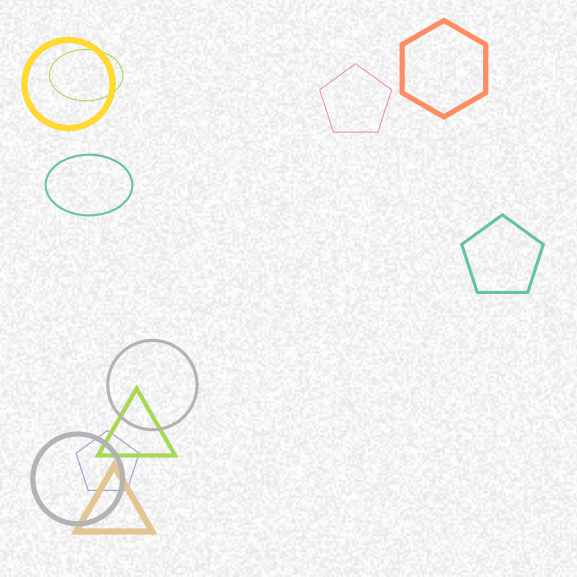[{"shape": "oval", "thickness": 1, "radius": 0.38, "center": [0.154, 0.679]}, {"shape": "pentagon", "thickness": 1.5, "radius": 0.37, "center": [0.87, 0.553]}, {"shape": "hexagon", "thickness": 2.5, "radius": 0.42, "center": [0.769, 0.88]}, {"shape": "pentagon", "thickness": 0.5, "radius": 0.29, "center": [0.186, 0.197]}, {"shape": "pentagon", "thickness": 0.5, "radius": 0.33, "center": [0.616, 0.823]}, {"shape": "triangle", "thickness": 2, "radius": 0.39, "center": [0.237, 0.249]}, {"shape": "oval", "thickness": 0.5, "radius": 0.32, "center": [0.149, 0.869]}, {"shape": "circle", "thickness": 3, "radius": 0.38, "center": [0.119, 0.854]}, {"shape": "triangle", "thickness": 3, "radius": 0.38, "center": [0.198, 0.117]}, {"shape": "circle", "thickness": 2.5, "radius": 0.39, "center": [0.135, 0.17]}, {"shape": "circle", "thickness": 1.5, "radius": 0.39, "center": [0.264, 0.332]}]